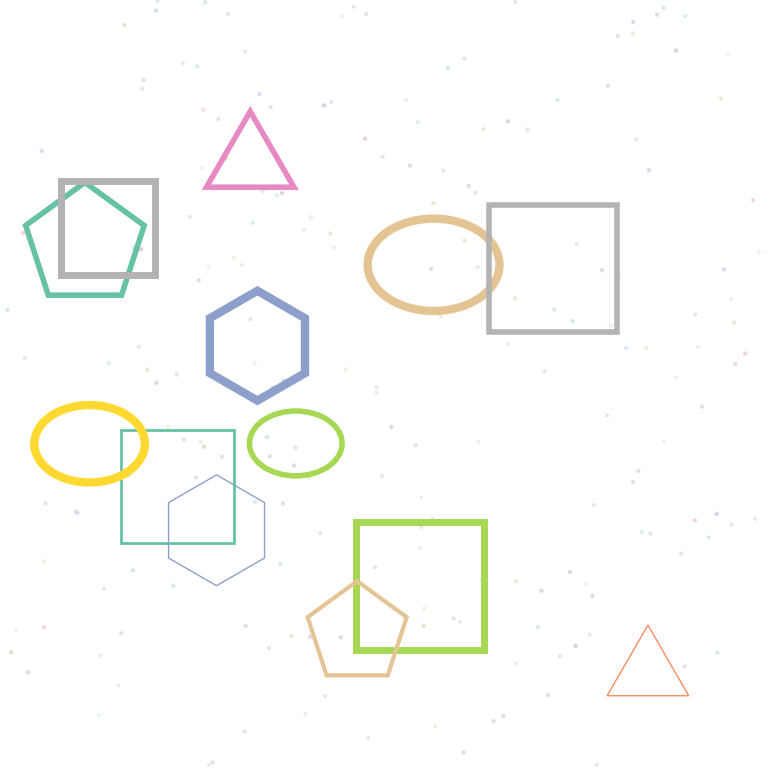[{"shape": "pentagon", "thickness": 2, "radius": 0.4, "center": [0.11, 0.682]}, {"shape": "square", "thickness": 1, "radius": 0.37, "center": [0.231, 0.368]}, {"shape": "triangle", "thickness": 0.5, "radius": 0.31, "center": [0.841, 0.127]}, {"shape": "hexagon", "thickness": 0.5, "radius": 0.36, "center": [0.281, 0.311]}, {"shape": "hexagon", "thickness": 3, "radius": 0.36, "center": [0.334, 0.551]}, {"shape": "triangle", "thickness": 2, "radius": 0.33, "center": [0.325, 0.79]}, {"shape": "square", "thickness": 2.5, "radius": 0.41, "center": [0.546, 0.239]}, {"shape": "oval", "thickness": 2, "radius": 0.3, "center": [0.384, 0.424]}, {"shape": "oval", "thickness": 3, "radius": 0.36, "center": [0.116, 0.424]}, {"shape": "pentagon", "thickness": 1.5, "radius": 0.34, "center": [0.464, 0.178]}, {"shape": "oval", "thickness": 3, "radius": 0.43, "center": [0.563, 0.656]}, {"shape": "square", "thickness": 2.5, "radius": 0.3, "center": [0.14, 0.704]}, {"shape": "square", "thickness": 2, "radius": 0.41, "center": [0.718, 0.651]}]